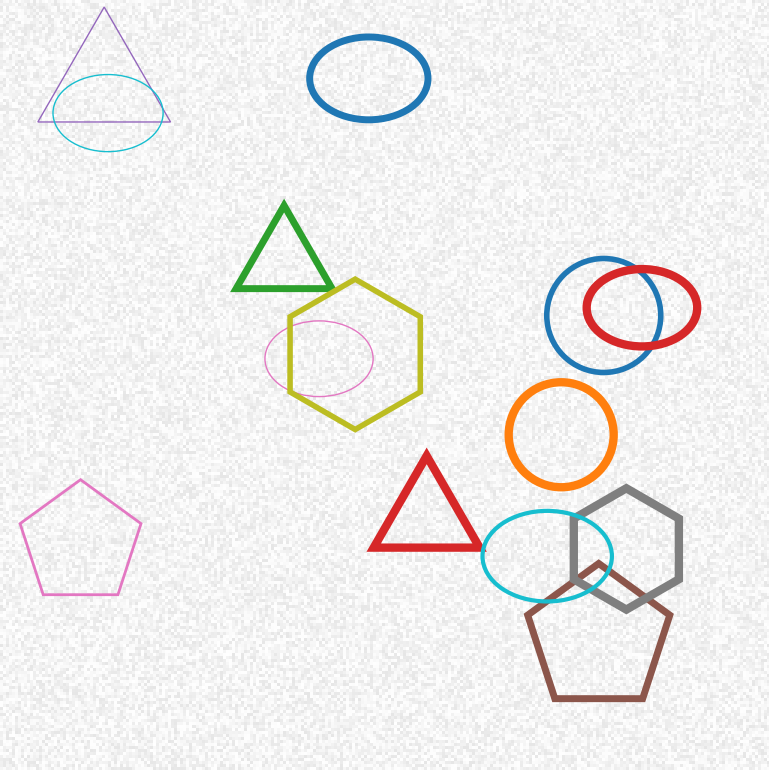[{"shape": "oval", "thickness": 2.5, "radius": 0.38, "center": [0.479, 0.898]}, {"shape": "circle", "thickness": 2, "radius": 0.37, "center": [0.784, 0.59]}, {"shape": "circle", "thickness": 3, "radius": 0.34, "center": [0.729, 0.435]}, {"shape": "triangle", "thickness": 2.5, "radius": 0.36, "center": [0.369, 0.661]}, {"shape": "oval", "thickness": 3, "radius": 0.36, "center": [0.834, 0.6]}, {"shape": "triangle", "thickness": 3, "radius": 0.4, "center": [0.554, 0.329]}, {"shape": "triangle", "thickness": 0.5, "radius": 0.5, "center": [0.135, 0.891]}, {"shape": "pentagon", "thickness": 2.5, "radius": 0.49, "center": [0.778, 0.171]}, {"shape": "pentagon", "thickness": 1, "radius": 0.41, "center": [0.105, 0.294]}, {"shape": "oval", "thickness": 0.5, "radius": 0.35, "center": [0.414, 0.534]}, {"shape": "hexagon", "thickness": 3, "radius": 0.39, "center": [0.813, 0.287]}, {"shape": "hexagon", "thickness": 2, "radius": 0.49, "center": [0.461, 0.54]}, {"shape": "oval", "thickness": 1.5, "radius": 0.42, "center": [0.711, 0.278]}, {"shape": "oval", "thickness": 0.5, "radius": 0.36, "center": [0.14, 0.853]}]